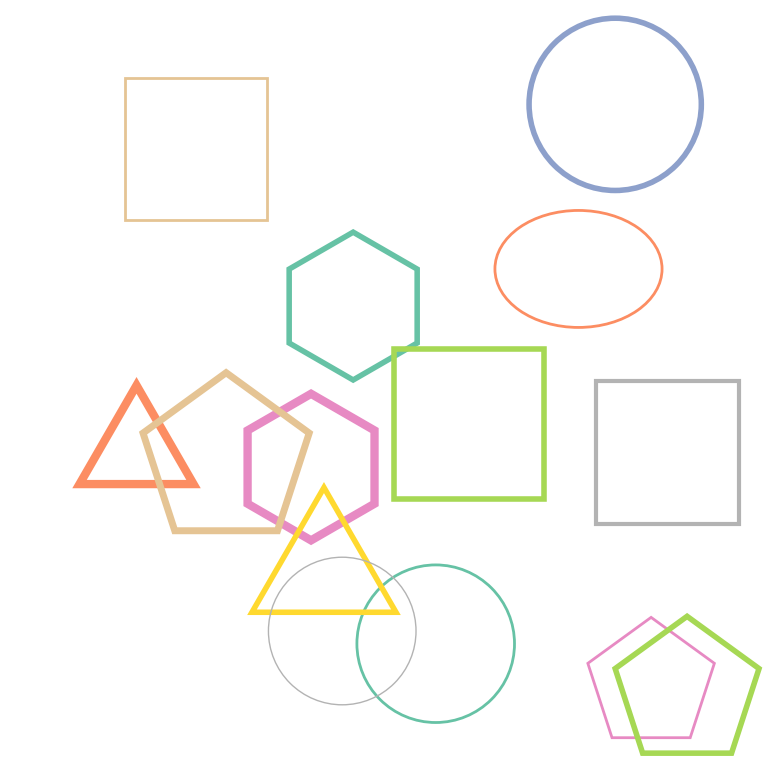[{"shape": "hexagon", "thickness": 2, "radius": 0.48, "center": [0.459, 0.603]}, {"shape": "circle", "thickness": 1, "radius": 0.51, "center": [0.566, 0.164]}, {"shape": "oval", "thickness": 1, "radius": 0.54, "center": [0.751, 0.651]}, {"shape": "triangle", "thickness": 3, "radius": 0.43, "center": [0.177, 0.414]}, {"shape": "circle", "thickness": 2, "radius": 0.56, "center": [0.799, 0.864]}, {"shape": "hexagon", "thickness": 3, "radius": 0.48, "center": [0.404, 0.393]}, {"shape": "pentagon", "thickness": 1, "radius": 0.43, "center": [0.846, 0.112]}, {"shape": "pentagon", "thickness": 2, "radius": 0.49, "center": [0.892, 0.101]}, {"shape": "square", "thickness": 2, "radius": 0.49, "center": [0.609, 0.449]}, {"shape": "triangle", "thickness": 2, "radius": 0.54, "center": [0.421, 0.259]}, {"shape": "pentagon", "thickness": 2.5, "radius": 0.57, "center": [0.294, 0.403]}, {"shape": "square", "thickness": 1, "radius": 0.46, "center": [0.254, 0.806]}, {"shape": "square", "thickness": 1.5, "radius": 0.47, "center": [0.867, 0.412]}, {"shape": "circle", "thickness": 0.5, "radius": 0.48, "center": [0.444, 0.181]}]